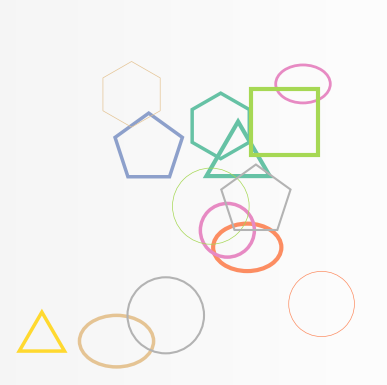[{"shape": "hexagon", "thickness": 2.5, "radius": 0.43, "center": [0.57, 0.673]}, {"shape": "triangle", "thickness": 3, "radius": 0.47, "center": [0.614, 0.59]}, {"shape": "oval", "thickness": 3, "radius": 0.44, "center": [0.638, 0.357]}, {"shape": "circle", "thickness": 0.5, "radius": 0.42, "center": [0.83, 0.21]}, {"shape": "pentagon", "thickness": 2.5, "radius": 0.46, "center": [0.384, 0.615]}, {"shape": "oval", "thickness": 2, "radius": 0.35, "center": [0.782, 0.782]}, {"shape": "circle", "thickness": 2.5, "radius": 0.35, "center": [0.587, 0.402]}, {"shape": "circle", "thickness": 0.5, "radius": 0.49, "center": [0.544, 0.464]}, {"shape": "square", "thickness": 3, "radius": 0.43, "center": [0.734, 0.682]}, {"shape": "triangle", "thickness": 2.5, "radius": 0.34, "center": [0.108, 0.122]}, {"shape": "oval", "thickness": 2.5, "radius": 0.48, "center": [0.301, 0.114]}, {"shape": "hexagon", "thickness": 0.5, "radius": 0.43, "center": [0.34, 0.755]}, {"shape": "pentagon", "thickness": 1.5, "radius": 0.47, "center": [0.66, 0.479]}, {"shape": "circle", "thickness": 1.5, "radius": 0.49, "center": [0.428, 0.181]}]